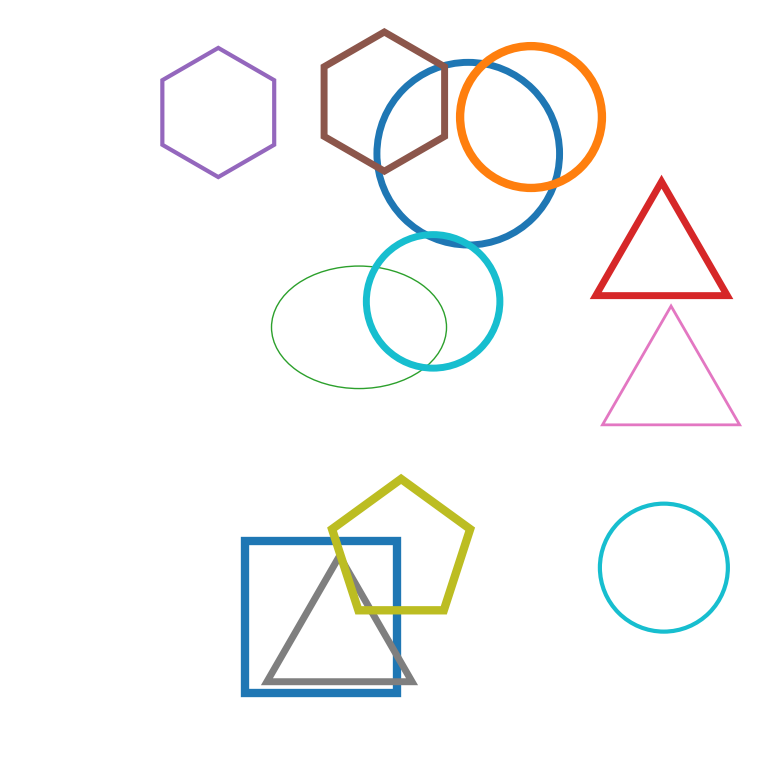[{"shape": "square", "thickness": 3, "radius": 0.49, "center": [0.417, 0.199]}, {"shape": "circle", "thickness": 2.5, "radius": 0.59, "center": [0.608, 0.8]}, {"shape": "circle", "thickness": 3, "radius": 0.46, "center": [0.69, 0.848]}, {"shape": "oval", "thickness": 0.5, "radius": 0.57, "center": [0.466, 0.575]}, {"shape": "triangle", "thickness": 2.5, "radius": 0.49, "center": [0.859, 0.665]}, {"shape": "hexagon", "thickness": 1.5, "radius": 0.42, "center": [0.283, 0.854]}, {"shape": "hexagon", "thickness": 2.5, "radius": 0.45, "center": [0.499, 0.868]}, {"shape": "triangle", "thickness": 1, "radius": 0.51, "center": [0.872, 0.5]}, {"shape": "triangle", "thickness": 2.5, "radius": 0.54, "center": [0.441, 0.169]}, {"shape": "pentagon", "thickness": 3, "radius": 0.47, "center": [0.521, 0.284]}, {"shape": "circle", "thickness": 1.5, "radius": 0.42, "center": [0.862, 0.263]}, {"shape": "circle", "thickness": 2.5, "radius": 0.43, "center": [0.562, 0.609]}]